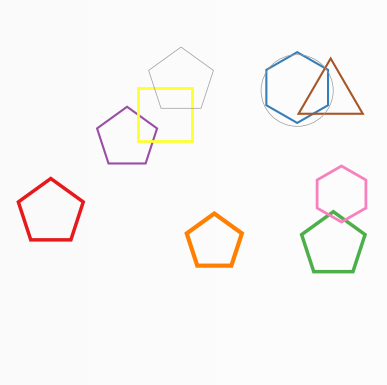[{"shape": "pentagon", "thickness": 2.5, "radius": 0.44, "center": [0.131, 0.448]}, {"shape": "hexagon", "thickness": 1.5, "radius": 0.46, "center": [0.767, 0.773]}, {"shape": "pentagon", "thickness": 2.5, "radius": 0.43, "center": [0.86, 0.364]}, {"shape": "pentagon", "thickness": 1.5, "radius": 0.41, "center": [0.328, 0.641]}, {"shape": "pentagon", "thickness": 3, "radius": 0.37, "center": [0.553, 0.371]}, {"shape": "square", "thickness": 2, "radius": 0.35, "center": [0.427, 0.703]}, {"shape": "triangle", "thickness": 1.5, "radius": 0.48, "center": [0.853, 0.752]}, {"shape": "hexagon", "thickness": 2, "radius": 0.36, "center": [0.881, 0.496]}, {"shape": "circle", "thickness": 0.5, "radius": 0.47, "center": [0.767, 0.765]}, {"shape": "pentagon", "thickness": 0.5, "radius": 0.44, "center": [0.467, 0.79]}]